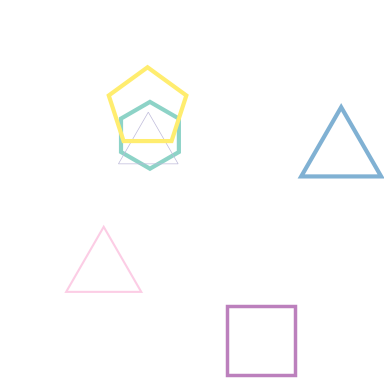[{"shape": "hexagon", "thickness": 3, "radius": 0.43, "center": [0.389, 0.649]}, {"shape": "triangle", "thickness": 0.5, "radius": 0.45, "center": [0.385, 0.619]}, {"shape": "triangle", "thickness": 3, "radius": 0.6, "center": [0.886, 0.602]}, {"shape": "triangle", "thickness": 1.5, "radius": 0.56, "center": [0.269, 0.298]}, {"shape": "square", "thickness": 2.5, "radius": 0.44, "center": [0.678, 0.116]}, {"shape": "pentagon", "thickness": 3, "radius": 0.53, "center": [0.383, 0.719]}]